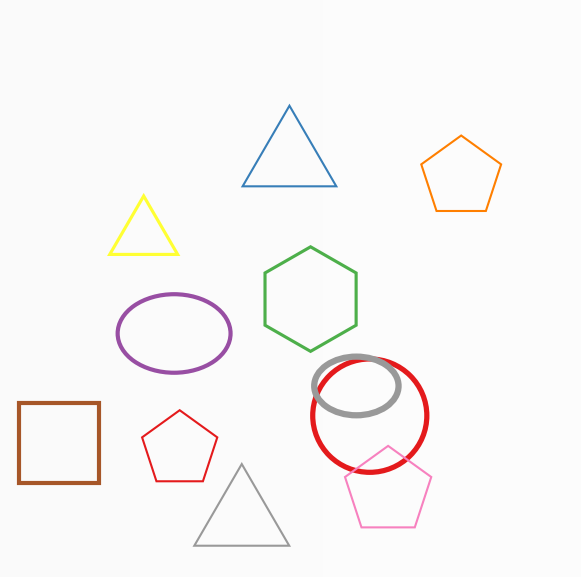[{"shape": "pentagon", "thickness": 1, "radius": 0.34, "center": [0.309, 0.221]}, {"shape": "circle", "thickness": 2.5, "radius": 0.49, "center": [0.636, 0.279]}, {"shape": "triangle", "thickness": 1, "radius": 0.47, "center": [0.498, 0.723]}, {"shape": "hexagon", "thickness": 1.5, "radius": 0.45, "center": [0.534, 0.481]}, {"shape": "oval", "thickness": 2, "radius": 0.49, "center": [0.3, 0.422]}, {"shape": "pentagon", "thickness": 1, "radius": 0.36, "center": [0.793, 0.692]}, {"shape": "triangle", "thickness": 1.5, "radius": 0.34, "center": [0.247, 0.592]}, {"shape": "square", "thickness": 2, "radius": 0.34, "center": [0.101, 0.232]}, {"shape": "pentagon", "thickness": 1, "radius": 0.39, "center": [0.668, 0.149]}, {"shape": "oval", "thickness": 3, "radius": 0.36, "center": [0.613, 0.331]}, {"shape": "triangle", "thickness": 1, "radius": 0.47, "center": [0.416, 0.101]}]